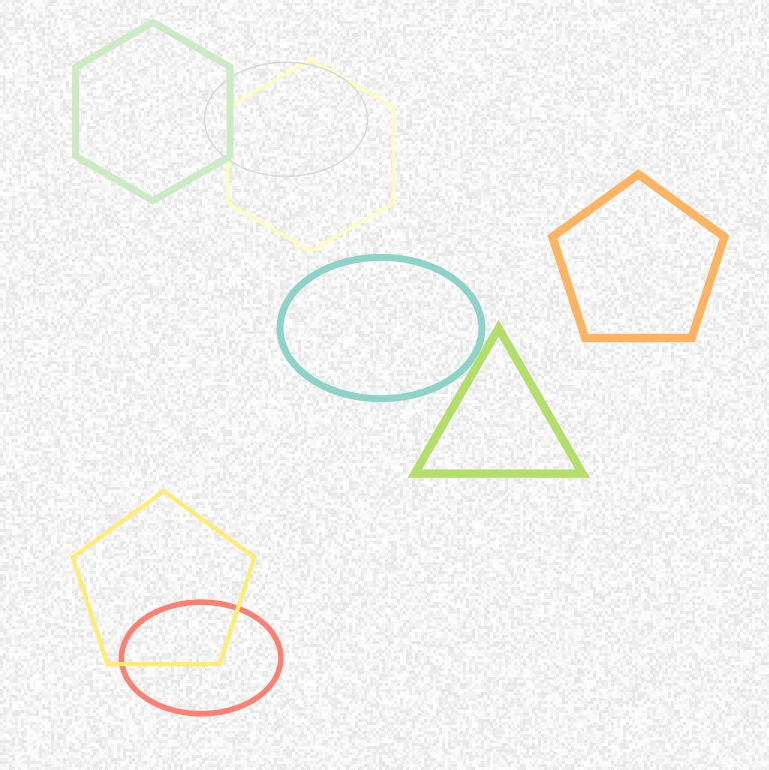[{"shape": "oval", "thickness": 2.5, "radius": 0.66, "center": [0.495, 0.574]}, {"shape": "hexagon", "thickness": 1, "radius": 0.62, "center": [0.404, 0.798]}, {"shape": "oval", "thickness": 2, "radius": 0.52, "center": [0.261, 0.146]}, {"shape": "pentagon", "thickness": 3, "radius": 0.59, "center": [0.829, 0.656]}, {"shape": "triangle", "thickness": 3, "radius": 0.63, "center": [0.648, 0.448]}, {"shape": "oval", "thickness": 0.5, "radius": 0.53, "center": [0.371, 0.845]}, {"shape": "hexagon", "thickness": 2.5, "radius": 0.58, "center": [0.198, 0.855]}, {"shape": "pentagon", "thickness": 1.5, "radius": 0.62, "center": [0.213, 0.238]}]